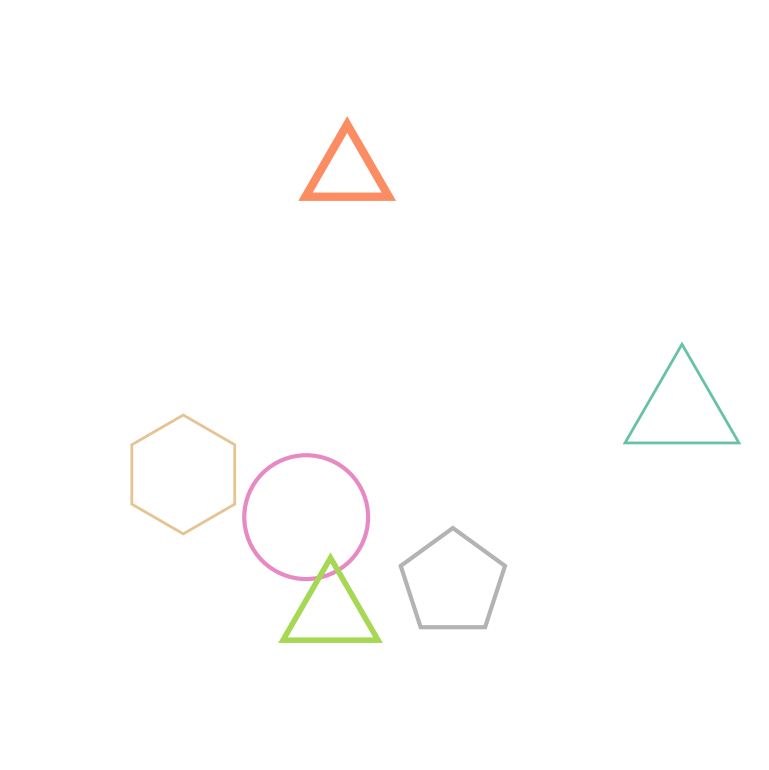[{"shape": "triangle", "thickness": 1, "radius": 0.43, "center": [0.886, 0.467]}, {"shape": "triangle", "thickness": 3, "radius": 0.31, "center": [0.451, 0.776]}, {"shape": "circle", "thickness": 1.5, "radius": 0.4, "center": [0.398, 0.328]}, {"shape": "triangle", "thickness": 2, "radius": 0.36, "center": [0.429, 0.204]}, {"shape": "hexagon", "thickness": 1, "radius": 0.39, "center": [0.238, 0.384]}, {"shape": "pentagon", "thickness": 1.5, "radius": 0.36, "center": [0.588, 0.243]}]